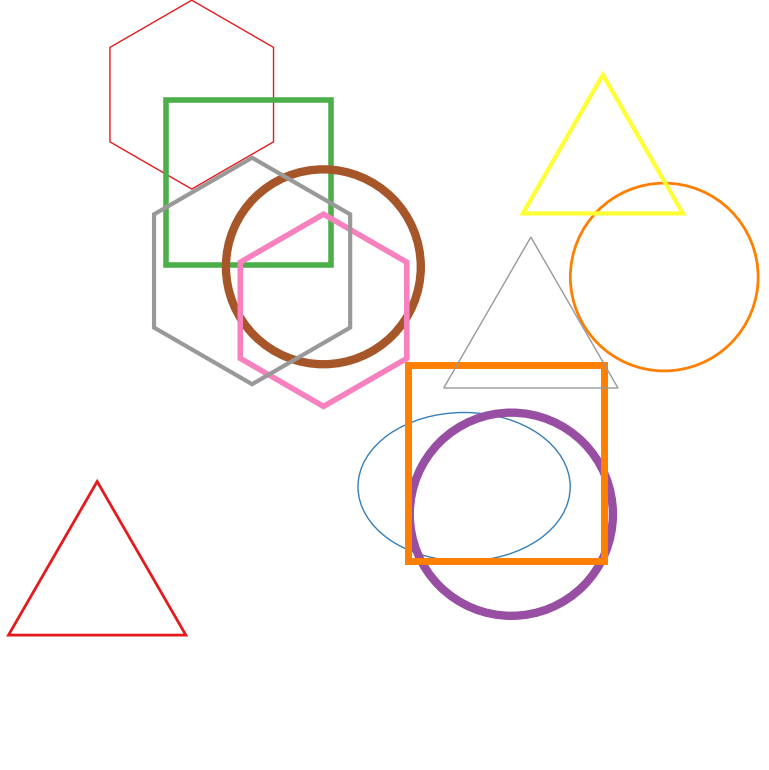[{"shape": "triangle", "thickness": 1, "radius": 0.66, "center": [0.126, 0.242]}, {"shape": "hexagon", "thickness": 0.5, "radius": 0.61, "center": [0.249, 0.877]}, {"shape": "oval", "thickness": 0.5, "radius": 0.69, "center": [0.603, 0.368]}, {"shape": "square", "thickness": 2, "radius": 0.54, "center": [0.323, 0.763]}, {"shape": "circle", "thickness": 3, "radius": 0.66, "center": [0.664, 0.332]}, {"shape": "circle", "thickness": 1, "radius": 0.61, "center": [0.863, 0.64]}, {"shape": "square", "thickness": 2.5, "radius": 0.63, "center": [0.657, 0.399]}, {"shape": "triangle", "thickness": 1.5, "radius": 0.6, "center": [0.783, 0.783]}, {"shape": "circle", "thickness": 3, "radius": 0.63, "center": [0.42, 0.653]}, {"shape": "hexagon", "thickness": 2, "radius": 0.62, "center": [0.42, 0.597]}, {"shape": "hexagon", "thickness": 1.5, "radius": 0.74, "center": [0.327, 0.648]}, {"shape": "triangle", "thickness": 0.5, "radius": 0.65, "center": [0.689, 0.561]}]